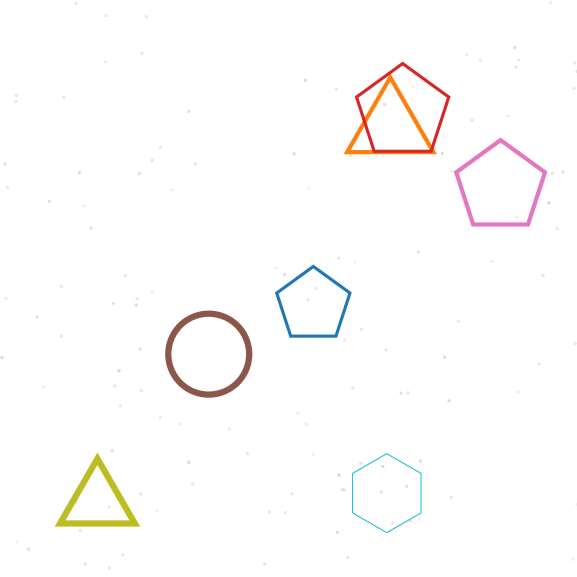[{"shape": "pentagon", "thickness": 1.5, "radius": 0.33, "center": [0.543, 0.471]}, {"shape": "triangle", "thickness": 2, "radius": 0.43, "center": [0.676, 0.779]}, {"shape": "pentagon", "thickness": 1.5, "radius": 0.42, "center": [0.697, 0.805]}, {"shape": "circle", "thickness": 3, "radius": 0.35, "center": [0.361, 0.386]}, {"shape": "pentagon", "thickness": 2, "radius": 0.4, "center": [0.867, 0.676]}, {"shape": "triangle", "thickness": 3, "radius": 0.37, "center": [0.169, 0.13]}, {"shape": "hexagon", "thickness": 0.5, "radius": 0.34, "center": [0.67, 0.145]}]